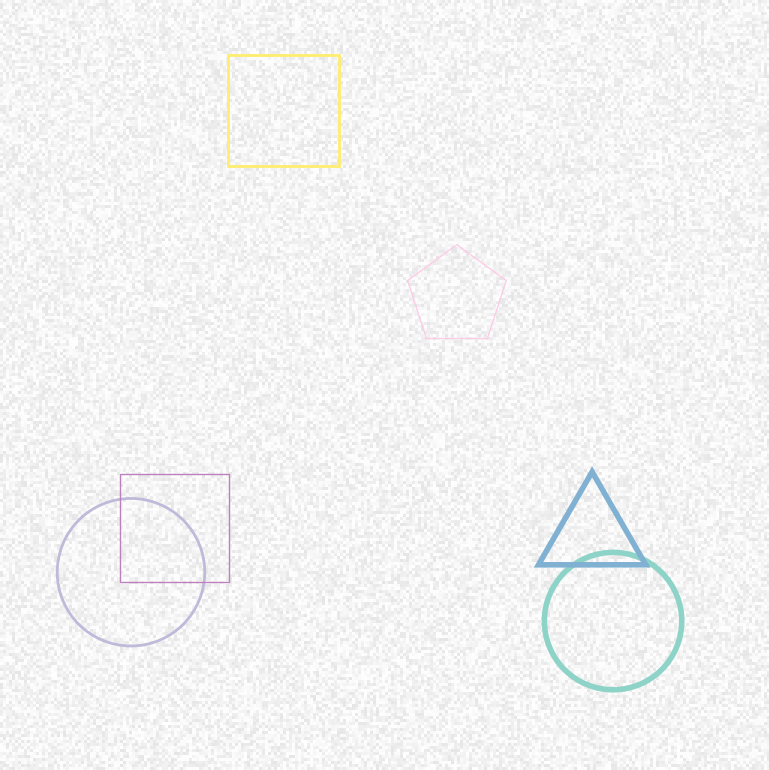[{"shape": "circle", "thickness": 2, "radius": 0.45, "center": [0.796, 0.193]}, {"shape": "circle", "thickness": 1, "radius": 0.48, "center": [0.17, 0.257]}, {"shape": "triangle", "thickness": 2, "radius": 0.4, "center": [0.769, 0.307]}, {"shape": "pentagon", "thickness": 0.5, "radius": 0.34, "center": [0.593, 0.615]}, {"shape": "square", "thickness": 0.5, "radius": 0.35, "center": [0.227, 0.314]}, {"shape": "square", "thickness": 1, "radius": 0.36, "center": [0.368, 0.856]}]